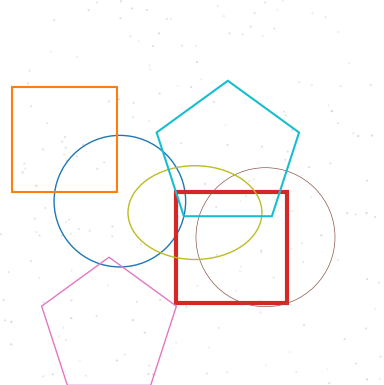[{"shape": "circle", "thickness": 1, "radius": 0.85, "center": [0.311, 0.477]}, {"shape": "square", "thickness": 1.5, "radius": 0.68, "center": [0.167, 0.639]}, {"shape": "square", "thickness": 3, "radius": 0.72, "center": [0.601, 0.358]}, {"shape": "circle", "thickness": 0.5, "radius": 0.9, "center": [0.69, 0.384]}, {"shape": "pentagon", "thickness": 1, "radius": 0.92, "center": [0.283, 0.148]}, {"shape": "oval", "thickness": 1, "radius": 0.87, "center": [0.506, 0.448]}, {"shape": "pentagon", "thickness": 1.5, "radius": 0.97, "center": [0.592, 0.596]}]